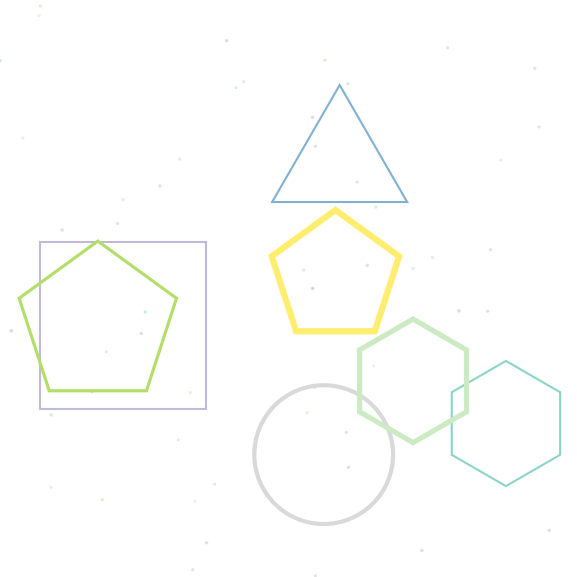[{"shape": "hexagon", "thickness": 1, "radius": 0.54, "center": [0.876, 0.266]}, {"shape": "square", "thickness": 1, "radius": 0.72, "center": [0.213, 0.436]}, {"shape": "triangle", "thickness": 1, "radius": 0.67, "center": [0.588, 0.717]}, {"shape": "pentagon", "thickness": 1.5, "radius": 0.72, "center": [0.169, 0.438]}, {"shape": "circle", "thickness": 2, "radius": 0.6, "center": [0.561, 0.212]}, {"shape": "hexagon", "thickness": 2.5, "radius": 0.53, "center": [0.715, 0.34]}, {"shape": "pentagon", "thickness": 3, "radius": 0.58, "center": [0.581, 0.519]}]